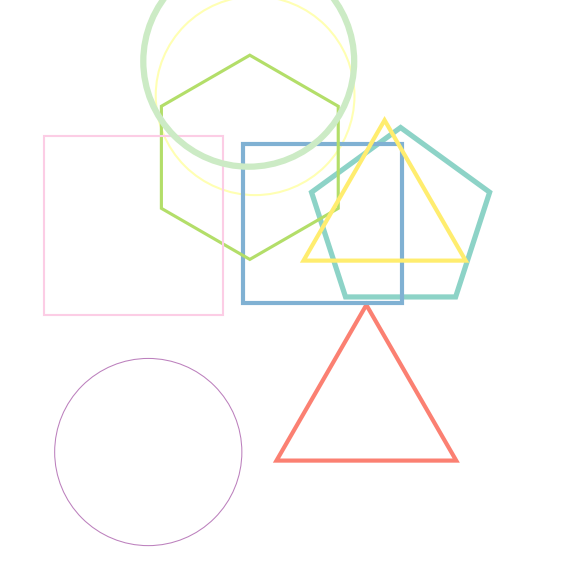[{"shape": "pentagon", "thickness": 2.5, "radius": 0.81, "center": [0.694, 0.616]}, {"shape": "circle", "thickness": 1, "radius": 0.86, "center": [0.442, 0.833]}, {"shape": "triangle", "thickness": 2, "radius": 0.9, "center": [0.634, 0.291]}, {"shape": "square", "thickness": 2, "radius": 0.69, "center": [0.559, 0.612]}, {"shape": "hexagon", "thickness": 1.5, "radius": 0.88, "center": [0.433, 0.727]}, {"shape": "square", "thickness": 1, "radius": 0.78, "center": [0.231, 0.609]}, {"shape": "circle", "thickness": 0.5, "radius": 0.81, "center": [0.257, 0.216]}, {"shape": "circle", "thickness": 3, "radius": 0.91, "center": [0.431, 0.893]}, {"shape": "triangle", "thickness": 2, "radius": 0.81, "center": [0.666, 0.629]}]